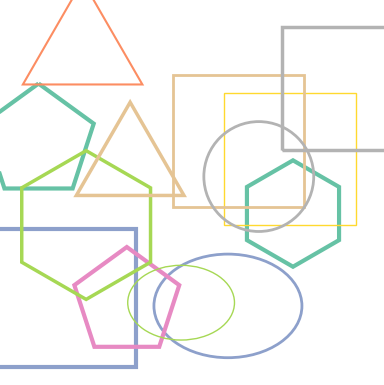[{"shape": "pentagon", "thickness": 3, "radius": 0.75, "center": [0.1, 0.632]}, {"shape": "hexagon", "thickness": 3, "radius": 0.69, "center": [0.761, 0.445]}, {"shape": "triangle", "thickness": 1.5, "radius": 0.9, "center": [0.215, 0.87]}, {"shape": "square", "thickness": 3, "radius": 0.9, "center": [0.174, 0.227]}, {"shape": "oval", "thickness": 2, "radius": 0.96, "center": [0.592, 0.205]}, {"shape": "pentagon", "thickness": 3, "radius": 0.72, "center": [0.329, 0.215]}, {"shape": "oval", "thickness": 1, "radius": 0.69, "center": [0.47, 0.214]}, {"shape": "hexagon", "thickness": 2.5, "radius": 0.97, "center": [0.224, 0.415]}, {"shape": "square", "thickness": 1, "radius": 0.86, "center": [0.753, 0.586]}, {"shape": "triangle", "thickness": 2.5, "radius": 0.81, "center": [0.338, 0.573]}, {"shape": "square", "thickness": 2, "radius": 0.85, "center": [0.62, 0.634]}, {"shape": "square", "thickness": 2.5, "radius": 0.8, "center": [0.892, 0.77]}, {"shape": "circle", "thickness": 2, "radius": 0.71, "center": [0.672, 0.541]}]